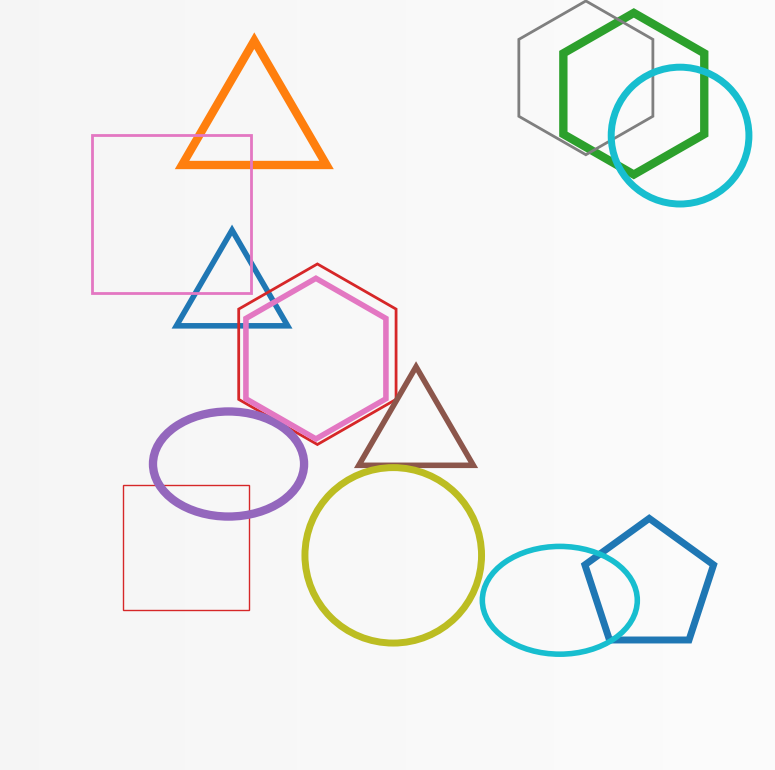[{"shape": "pentagon", "thickness": 2.5, "radius": 0.44, "center": [0.838, 0.239]}, {"shape": "triangle", "thickness": 2, "radius": 0.41, "center": [0.299, 0.618]}, {"shape": "triangle", "thickness": 3, "radius": 0.54, "center": [0.328, 0.84]}, {"shape": "hexagon", "thickness": 3, "radius": 0.52, "center": [0.818, 0.878]}, {"shape": "square", "thickness": 0.5, "radius": 0.41, "center": [0.24, 0.289]}, {"shape": "hexagon", "thickness": 1, "radius": 0.59, "center": [0.41, 0.54]}, {"shape": "oval", "thickness": 3, "radius": 0.49, "center": [0.295, 0.397]}, {"shape": "triangle", "thickness": 2, "radius": 0.43, "center": [0.537, 0.438]}, {"shape": "hexagon", "thickness": 2, "radius": 0.52, "center": [0.408, 0.534]}, {"shape": "square", "thickness": 1, "radius": 0.51, "center": [0.221, 0.722]}, {"shape": "hexagon", "thickness": 1, "radius": 0.5, "center": [0.756, 0.899]}, {"shape": "circle", "thickness": 2.5, "radius": 0.57, "center": [0.507, 0.279]}, {"shape": "oval", "thickness": 2, "radius": 0.5, "center": [0.722, 0.22]}, {"shape": "circle", "thickness": 2.5, "radius": 0.44, "center": [0.878, 0.824]}]